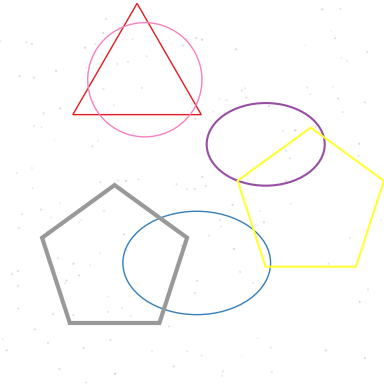[{"shape": "triangle", "thickness": 1, "radius": 0.96, "center": [0.356, 0.799]}, {"shape": "oval", "thickness": 1, "radius": 0.96, "center": [0.511, 0.317]}, {"shape": "oval", "thickness": 1.5, "radius": 0.77, "center": [0.69, 0.625]}, {"shape": "pentagon", "thickness": 1.5, "radius": 1.0, "center": [0.807, 0.469]}, {"shape": "circle", "thickness": 1, "radius": 0.74, "center": [0.376, 0.793]}, {"shape": "pentagon", "thickness": 3, "radius": 0.99, "center": [0.298, 0.321]}]